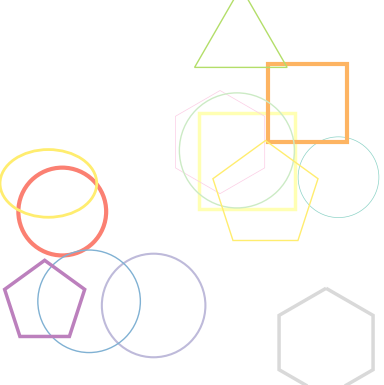[{"shape": "circle", "thickness": 0.5, "radius": 0.52, "center": [0.879, 0.54]}, {"shape": "square", "thickness": 2.5, "radius": 0.62, "center": [0.642, 0.581]}, {"shape": "circle", "thickness": 1.5, "radius": 0.67, "center": [0.399, 0.207]}, {"shape": "circle", "thickness": 3, "radius": 0.57, "center": [0.162, 0.451]}, {"shape": "circle", "thickness": 1, "radius": 0.67, "center": [0.231, 0.217]}, {"shape": "square", "thickness": 3, "radius": 0.51, "center": [0.799, 0.733]}, {"shape": "triangle", "thickness": 1, "radius": 0.69, "center": [0.626, 0.894]}, {"shape": "hexagon", "thickness": 0.5, "radius": 0.67, "center": [0.572, 0.631]}, {"shape": "hexagon", "thickness": 2.5, "radius": 0.7, "center": [0.847, 0.11]}, {"shape": "pentagon", "thickness": 2.5, "radius": 0.55, "center": [0.116, 0.214]}, {"shape": "circle", "thickness": 1, "radius": 0.75, "center": [0.615, 0.609]}, {"shape": "oval", "thickness": 2, "radius": 0.63, "center": [0.126, 0.524]}, {"shape": "pentagon", "thickness": 1, "radius": 0.72, "center": [0.69, 0.491]}]